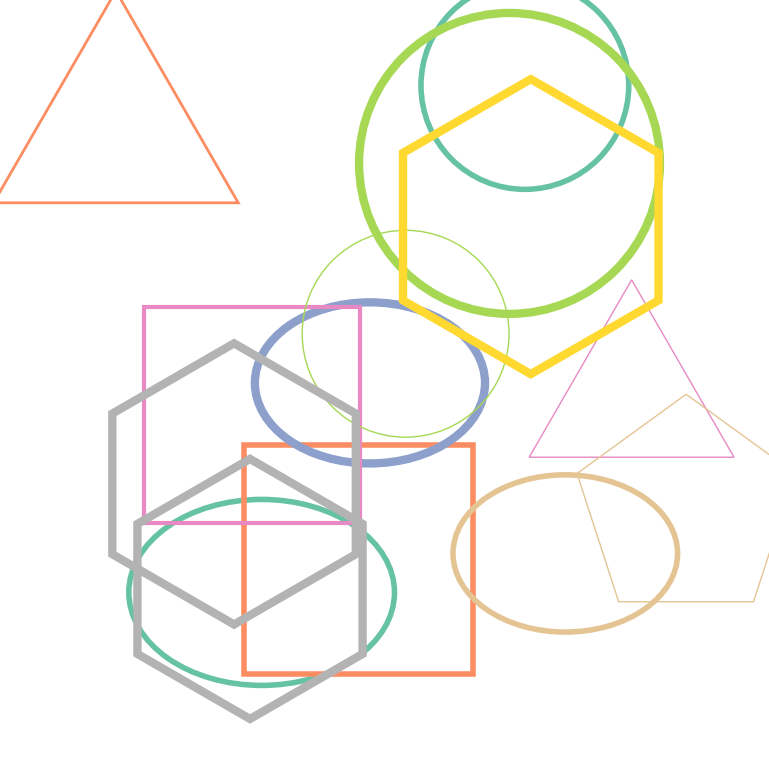[{"shape": "circle", "thickness": 2, "radius": 0.67, "center": [0.682, 0.889]}, {"shape": "oval", "thickness": 2, "radius": 0.86, "center": [0.34, 0.231]}, {"shape": "square", "thickness": 2, "radius": 0.75, "center": [0.465, 0.274]}, {"shape": "triangle", "thickness": 1, "radius": 0.92, "center": [0.151, 0.828]}, {"shape": "oval", "thickness": 3, "radius": 0.75, "center": [0.48, 0.503]}, {"shape": "triangle", "thickness": 0.5, "radius": 0.77, "center": [0.82, 0.483]}, {"shape": "square", "thickness": 1.5, "radius": 0.7, "center": [0.328, 0.461]}, {"shape": "circle", "thickness": 0.5, "radius": 0.67, "center": [0.527, 0.567]}, {"shape": "circle", "thickness": 3, "radius": 0.98, "center": [0.662, 0.788]}, {"shape": "hexagon", "thickness": 3, "radius": 0.96, "center": [0.689, 0.706]}, {"shape": "pentagon", "thickness": 0.5, "radius": 0.74, "center": [0.891, 0.339]}, {"shape": "oval", "thickness": 2, "radius": 0.73, "center": [0.734, 0.281]}, {"shape": "hexagon", "thickness": 3, "radius": 0.91, "center": [0.304, 0.372]}, {"shape": "hexagon", "thickness": 3, "radius": 0.84, "center": [0.325, 0.235]}]